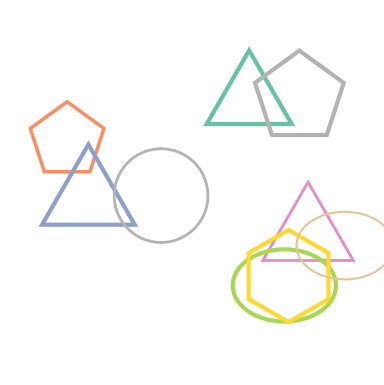[{"shape": "triangle", "thickness": 3, "radius": 0.64, "center": [0.647, 0.741]}, {"shape": "pentagon", "thickness": 2.5, "radius": 0.5, "center": [0.174, 0.635]}, {"shape": "triangle", "thickness": 3, "radius": 0.69, "center": [0.23, 0.486]}, {"shape": "triangle", "thickness": 2, "radius": 0.68, "center": [0.8, 0.391]}, {"shape": "oval", "thickness": 3, "radius": 0.67, "center": [0.739, 0.259]}, {"shape": "hexagon", "thickness": 3, "radius": 0.6, "center": [0.749, 0.283]}, {"shape": "oval", "thickness": 1.5, "radius": 0.63, "center": [0.896, 0.362]}, {"shape": "pentagon", "thickness": 3, "radius": 0.61, "center": [0.778, 0.747]}, {"shape": "circle", "thickness": 2, "radius": 0.61, "center": [0.418, 0.492]}]